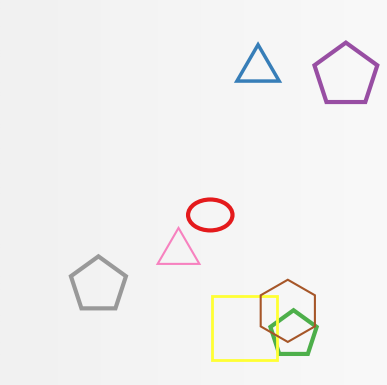[{"shape": "oval", "thickness": 3, "radius": 0.29, "center": [0.543, 0.442]}, {"shape": "triangle", "thickness": 2.5, "radius": 0.31, "center": [0.666, 0.821]}, {"shape": "pentagon", "thickness": 3, "radius": 0.31, "center": [0.758, 0.131]}, {"shape": "pentagon", "thickness": 3, "radius": 0.43, "center": [0.893, 0.804]}, {"shape": "square", "thickness": 2, "radius": 0.42, "center": [0.63, 0.148]}, {"shape": "hexagon", "thickness": 1.5, "radius": 0.4, "center": [0.743, 0.193]}, {"shape": "triangle", "thickness": 1.5, "radius": 0.31, "center": [0.461, 0.346]}, {"shape": "pentagon", "thickness": 3, "radius": 0.37, "center": [0.254, 0.259]}]